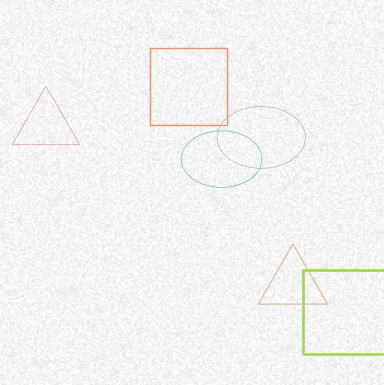[{"shape": "oval", "thickness": 0.5, "radius": 0.52, "center": [0.576, 0.587]}, {"shape": "square", "thickness": 1, "radius": 0.5, "center": [0.49, 0.776]}, {"shape": "triangle", "thickness": 0.5, "radius": 0.51, "center": [0.119, 0.675]}, {"shape": "square", "thickness": 2, "radius": 0.55, "center": [0.896, 0.189]}, {"shape": "triangle", "thickness": 1, "radius": 0.52, "center": [0.761, 0.262]}, {"shape": "oval", "thickness": 0.5, "radius": 0.57, "center": [0.679, 0.643]}]